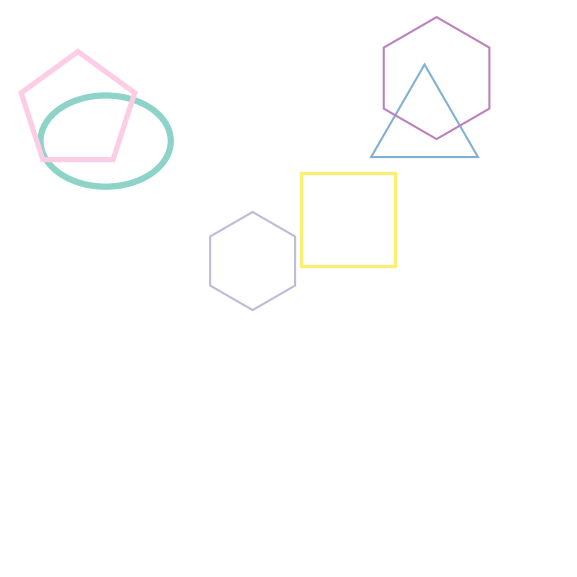[{"shape": "oval", "thickness": 3, "radius": 0.56, "center": [0.183, 0.755]}, {"shape": "hexagon", "thickness": 1, "radius": 0.42, "center": [0.437, 0.547]}, {"shape": "triangle", "thickness": 1, "radius": 0.53, "center": [0.735, 0.781]}, {"shape": "pentagon", "thickness": 2.5, "radius": 0.52, "center": [0.135, 0.806]}, {"shape": "hexagon", "thickness": 1, "radius": 0.53, "center": [0.756, 0.864]}, {"shape": "square", "thickness": 1.5, "radius": 0.41, "center": [0.602, 0.619]}]